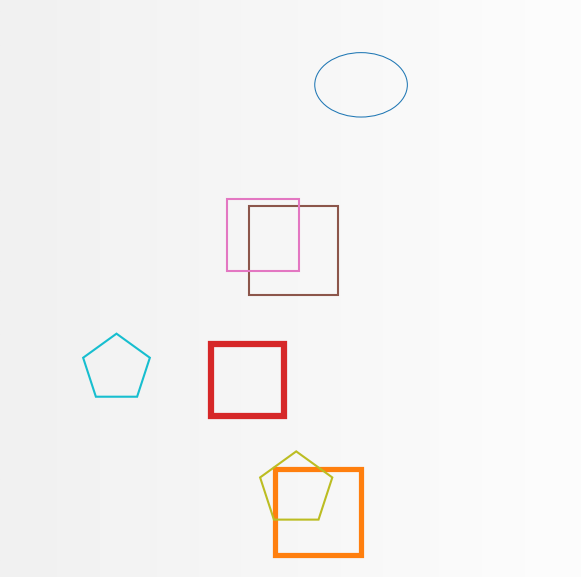[{"shape": "oval", "thickness": 0.5, "radius": 0.4, "center": [0.621, 0.852]}, {"shape": "square", "thickness": 2.5, "radius": 0.37, "center": [0.547, 0.113]}, {"shape": "square", "thickness": 3, "radius": 0.31, "center": [0.426, 0.341]}, {"shape": "square", "thickness": 1, "radius": 0.38, "center": [0.504, 0.565]}, {"shape": "square", "thickness": 1, "radius": 0.31, "center": [0.453, 0.591]}, {"shape": "pentagon", "thickness": 1, "radius": 0.33, "center": [0.51, 0.152]}, {"shape": "pentagon", "thickness": 1, "radius": 0.3, "center": [0.2, 0.361]}]